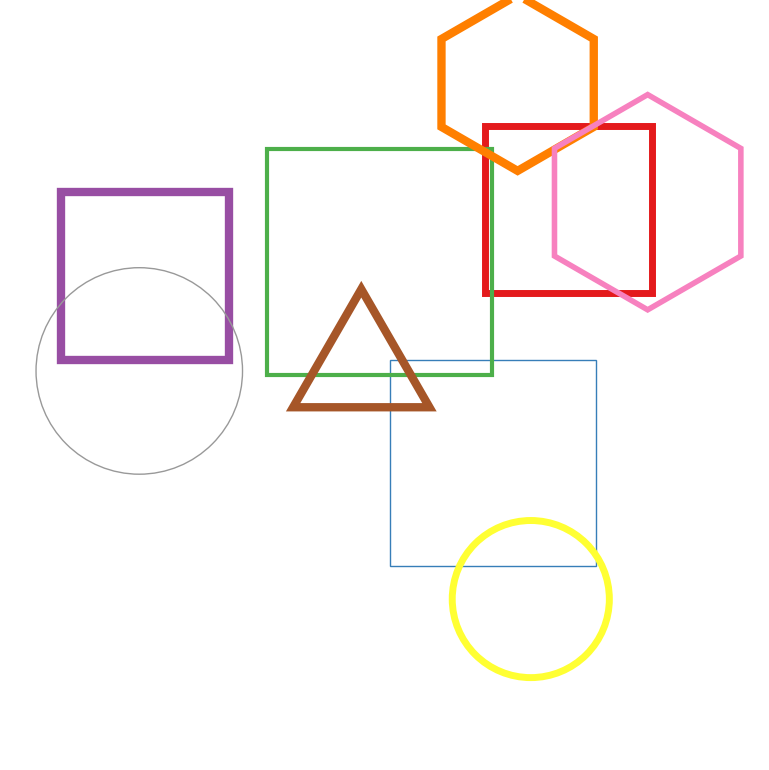[{"shape": "square", "thickness": 2.5, "radius": 0.54, "center": [0.739, 0.729]}, {"shape": "square", "thickness": 0.5, "radius": 0.67, "center": [0.64, 0.398]}, {"shape": "square", "thickness": 1.5, "radius": 0.73, "center": [0.493, 0.66]}, {"shape": "square", "thickness": 3, "radius": 0.54, "center": [0.188, 0.642]}, {"shape": "hexagon", "thickness": 3, "radius": 0.57, "center": [0.672, 0.892]}, {"shape": "circle", "thickness": 2.5, "radius": 0.51, "center": [0.689, 0.222]}, {"shape": "triangle", "thickness": 3, "radius": 0.51, "center": [0.469, 0.522]}, {"shape": "hexagon", "thickness": 2, "radius": 0.7, "center": [0.841, 0.737]}, {"shape": "circle", "thickness": 0.5, "radius": 0.67, "center": [0.181, 0.518]}]